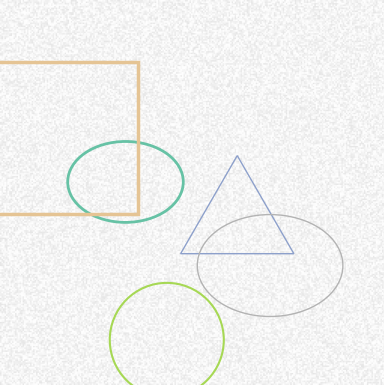[{"shape": "oval", "thickness": 2, "radius": 0.75, "center": [0.326, 0.527]}, {"shape": "triangle", "thickness": 1, "radius": 0.85, "center": [0.616, 0.426]}, {"shape": "circle", "thickness": 1.5, "radius": 0.74, "center": [0.433, 0.117]}, {"shape": "square", "thickness": 2.5, "radius": 0.99, "center": [0.16, 0.641]}, {"shape": "oval", "thickness": 1, "radius": 0.95, "center": [0.702, 0.31]}]